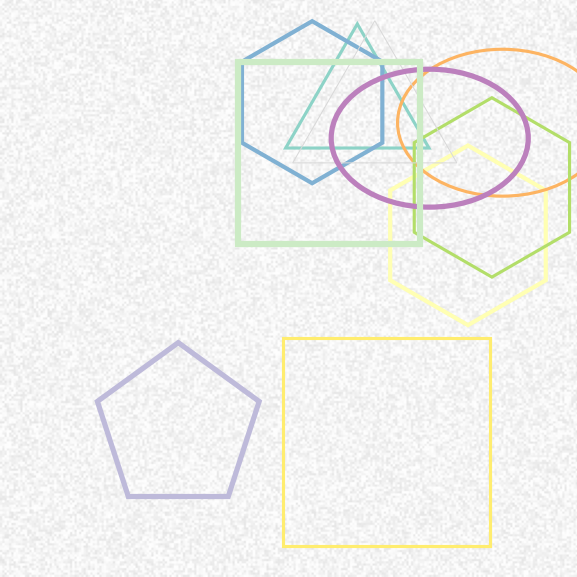[{"shape": "triangle", "thickness": 1.5, "radius": 0.72, "center": [0.619, 0.814]}, {"shape": "hexagon", "thickness": 2, "radius": 0.78, "center": [0.81, 0.592]}, {"shape": "pentagon", "thickness": 2.5, "radius": 0.74, "center": [0.309, 0.259]}, {"shape": "hexagon", "thickness": 2, "radius": 0.7, "center": [0.541, 0.822]}, {"shape": "oval", "thickness": 1.5, "radius": 0.91, "center": [0.87, 0.787]}, {"shape": "hexagon", "thickness": 1.5, "radius": 0.78, "center": [0.852, 0.675]}, {"shape": "triangle", "thickness": 0.5, "radius": 0.82, "center": [0.649, 0.799]}, {"shape": "oval", "thickness": 2.5, "radius": 0.85, "center": [0.744, 0.76]}, {"shape": "square", "thickness": 3, "radius": 0.79, "center": [0.569, 0.734]}, {"shape": "square", "thickness": 1.5, "radius": 0.9, "center": [0.67, 0.233]}]